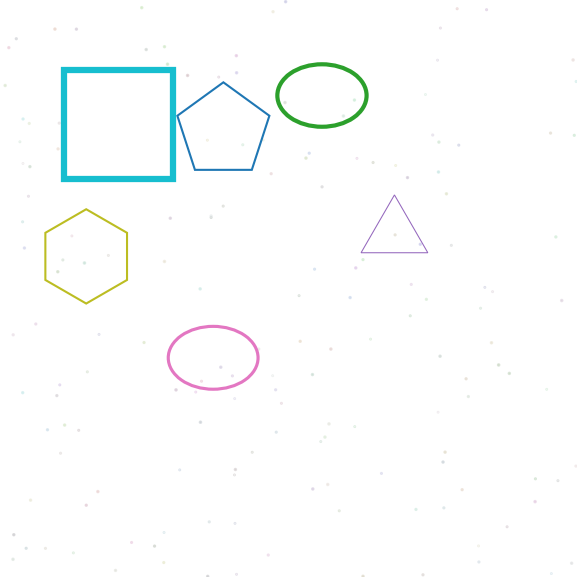[{"shape": "pentagon", "thickness": 1, "radius": 0.42, "center": [0.387, 0.773]}, {"shape": "oval", "thickness": 2, "radius": 0.39, "center": [0.558, 0.834]}, {"shape": "triangle", "thickness": 0.5, "radius": 0.33, "center": [0.683, 0.595]}, {"shape": "oval", "thickness": 1.5, "radius": 0.39, "center": [0.369, 0.38]}, {"shape": "hexagon", "thickness": 1, "radius": 0.41, "center": [0.149, 0.555]}, {"shape": "square", "thickness": 3, "radius": 0.47, "center": [0.206, 0.783]}]